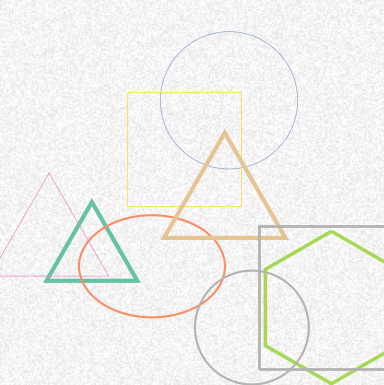[{"shape": "triangle", "thickness": 3, "radius": 0.68, "center": [0.239, 0.339]}, {"shape": "oval", "thickness": 1.5, "radius": 0.95, "center": [0.395, 0.308]}, {"shape": "circle", "thickness": 0.5, "radius": 0.89, "center": [0.595, 0.739]}, {"shape": "triangle", "thickness": 0.5, "radius": 0.89, "center": [0.128, 0.372]}, {"shape": "hexagon", "thickness": 2.5, "radius": 0.99, "center": [0.861, 0.201]}, {"shape": "square", "thickness": 0.5, "radius": 0.74, "center": [0.478, 0.614]}, {"shape": "triangle", "thickness": 3, "radius": 0.91, "center": [0.584, 0.473]}, {"shape": "square", "thickness": 2, "radius": 0.93, "center": [0.861, 0.227]}, {"shape": "circle", "thickness": 1.5, "radius": 0.74, "center": [0.654, 0.149]}]